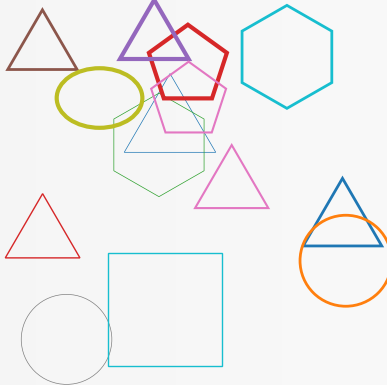[{"shape": "triangle", "thickness": 0.5, "radius": 0.68, "center": [0.439, 0.673]}, {"shape": "triangle", "thickness": 2, "radius": 0.59, "center": [0.884, 0.42]}, {"shape": "circle", "thickness": 2, "radius": 0.59, "center": [0.892, 0.323]}, {"shape": "hexagon", "thickness": 0.5, "radius": 0.67, "center": [0.41, 0.624]}, {"shape": "triangle", "thickness": 1, "radius": 0.56, "center": [0.11, 0.386]}, {"shape": "pentagon", "thickness": 3, "radius": 0.53, "center": [0.485, 0.83]}, {"shape": "triangle", "thickness": 3, "radius": 0.51, "center": [0.398, 0.898]}, {"shape": "triangle", "thickness": 2, "radius": 0.52, "center": [0.109, 0.871]}, {"shape": "triangle", "thickness": 1.5, "radius": 0.55, "center": [0.598, 0.514]}, {"shape": "pentagon", "thickness": 1.5, "radius": 0.51, "center": [0.487, 0.738]}, {"shape": "circle", "thickness": 0.5, "radius": 0.58, "center": [0.172, 0.118]}, {"shape": "oval", "thickness": 3, "radius": 0.55, "center": [0.257, 0.745]}, {"shape": "square", "thickness": 1, "radius": 0.74, "center": [0.427, 0.196]}, {"shape": "hexagon", "thickness": 2, "radius": 0.67, "center": [0.74, 0.852]}]